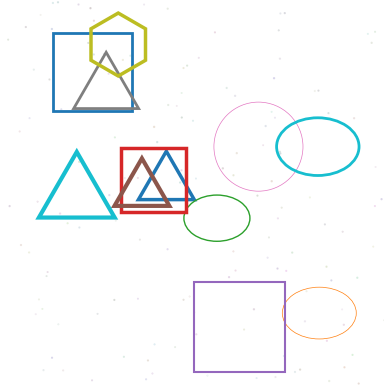[{"shape": "triangle", "thickness": 2.5, "radius": 0.42, "center": [0.432, 0.523]}, {"shape": "square", "thickness": 2, "radius": 0.51, "center": [0.241, 0.813]}, {"shape": "oval", "thickness": 0.5, "radius": 0.48, "center": [0.829, 0.187]}, {"shape": "oval", "thickness": 1, "radius": 0.43, "center": [0.563, 0.433]}, {"shape": "square", "thickness": 2.5, "radius": 0.42, "center": [0.398, 0.533]}, {"shape": "square", "thickness": 1.5, "radius": 0.59, "center": [0.622, 0.15]}, {"shape": "triangle", "thickness": 3, "radius": 0.41, "center": [0.369, 0.506]}, {"shape": "circle", "thickness": 0.5, "radius": 0.58, "center": [0.671, 0.619]}, {"shape": "triangle", "thickness": 2, "radius": 0.49, "center": [0.276, 0.767]}, {"shape": "hexagon", "thickness": 2.5, "radius": 0.41, "center": [0.307, 0.884]}, {"shape": "triangle", "thickness": 3, "radius": 0.57, "center": [0.199, 0.492]}, {"shape": "oval", "thickness": 2, "radius": 0.54, "center": [0.826, 0.619]}]